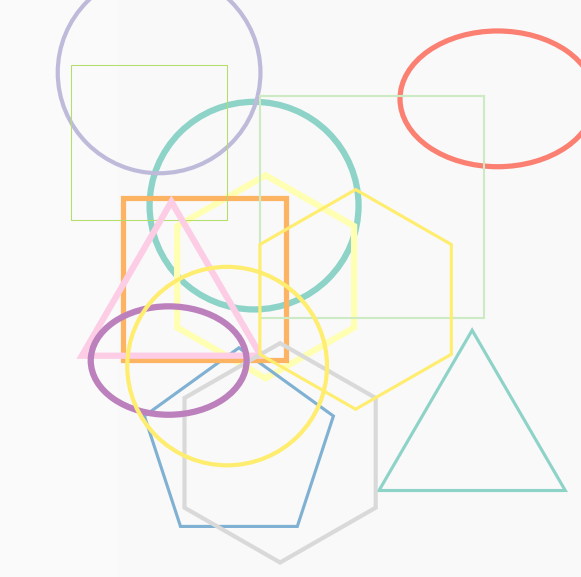[{"shape": "circle", "thickness": 3, "radius": 0.9, "center": [0.437, 0.643]}, {"shape": "triangle", "thickness": 1.5, "radius": 0.93, "center": [0.812, 0.242]}, {"shape": "hexagon", "thickness": 3, "radius": 0.88, "center": [0.457, 0.52]}, {"shape": "circle", "thickness": 2, "radius": 0.87, "center": [0.274, 0.874]}, {"shape": "oval", "thickness": 2.5, "radius": 0.84, "center": [0.856, 0.828]}, {"shape": "pentagon", "thickness": 1.5, "radius": 0.85, "center": [0.411, 0.226]}, {"shape": "square", "thickness": 2.5, "radius": 0.7, "center": [0.352, 0.517]}, {"shape": "square", "thickness": 0.5, "radius": 0.67, "center": [0.257, 0.752]}, {"shape": "triangle", "thickness": 3, "radius": 0.89, "center": [0.295, 0.472]}, {"shape": "hexagon", "thickness": 2, "radius": 0.95, "center": [0.482, 0.215]}, {"shape": "oval", "thickness": 3, "radius": 0.67, "center": [0.29, 0.375]}, {"shape": "square", "thickness": 1, "radius": 0.96, "center": [0.64, 0.641]}, {"shape": "circle", "thickness": 2, "radius": 0.86, "center": [0.391, 0.365]}, {"shape": "hexagon", "thickness": 1.5, "radius": 0.95, "center": [0.612, 0.481]}]